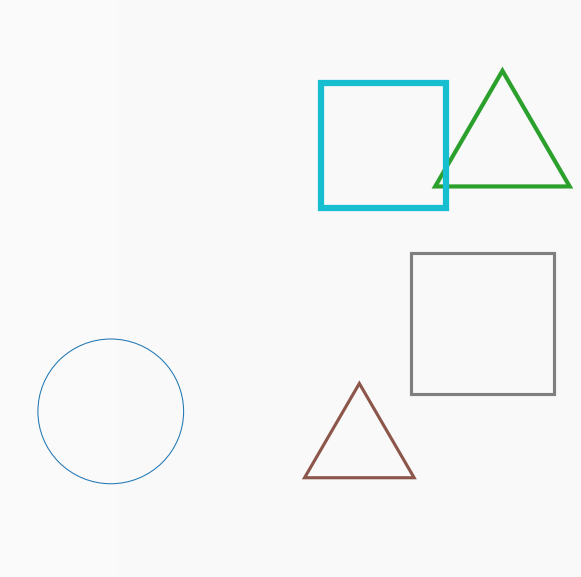[{"shape": "circle", "thickness": 0.5, "radius": 0.63, "center": [0.191, 0.287]}, {"shape": "triangle", "thickness": 2, "radius": 0.67, "center": [0.864, 0.743]}, {"shape": "triangle", "thickness": 1.5, "radius": 0.54, "center": [0.618, 0.226]}, {"shape": "square", "thickness": 1.5, "radius": 0.61, "center": [0.83, 0.439]}, {"shape": "square", "thickness": 3, "radius": 0.54, "center": [0.66, 0.747]}]